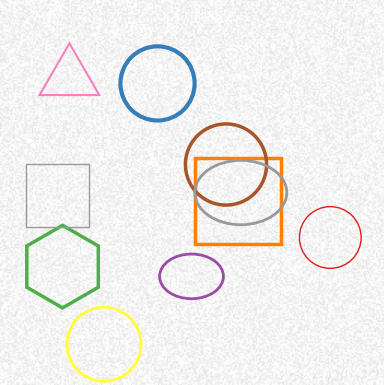[{"shape": "circle", "thickness": 1, "radius": 0.4, "center": [0.858, 0.383]}, {"shape": "circle", "thickness": 3, "radius": 0.48, "center": [0.409, 0.783]}, {"shape": "hexagon", "thickness": 2.5, "radius": 0.54, "center": [0.163, 0.307]}, {"shape": "oval", "thickness": 2, "radius": 0.41, "center": [0.497, 0.282]}, {"shape": "square", "thickness": 2.5, "radius": 0.56, "center": [0.618, 0.477]}, {"shape": "circle", "thickness": 2, "radius": 0.48, "center": [0.27, 0.106]}, {"shape": "circle", "thickness": 2.5, "radius": 0.53, "center": [0.587, 0.573]}, {"shape": "triangle", "thickness": 1.5, "radius": 0.45, "center": [0.18, 0.798]}, {"shape": "square", "thickness": 1, "radius": 0.41, "center": [0.15, 0.492]}, {"shape": "oval", "thickness": 2, "radius": 0.6, "center": [0.625, 0.5]}]